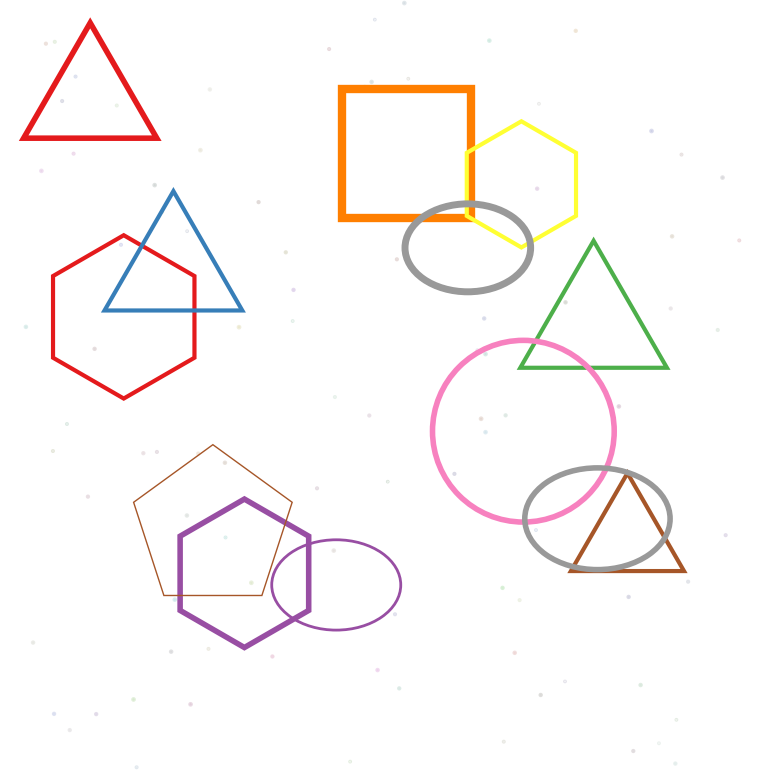[{"shape": "triangle", "thickness": 2, "radius": 0.5, "center": [0.117, 0.87]}, {"shape": "hexagon", "thickness": 1.5, "radius": 0.53, "center": [0.161, 0.588]}, {"shape": "triangle", "thickness": 1.5, "radius": 0.52, "center": [0.225, 0.648]}, {"shape": "triangle", "thickness": 1.5, "radius": 0.55, "center": [0.771, 0.577]}, {"shape": "oval", "thickness": 1, "radius": 0.42, "center": [0.437, 0.24]}, {"shape": "hexagon", "thickness": 2, "radius": 0.48, "center": [0.317, 0.255]}, {"shape": "square", "thickness": 3, "radius": 0.42, "center": [0.528, 0.801]}, {"shape": "hexagon", "thickness": 1.5, "radius": 0.41, "center": [0.677, 0.761]}, {"shape": "pentagon", "thickness": 0.5, "radius": 0.54, "center": [0.276, 0.314]}, {"shape": "triangle", "thickness": 1.5, "radius": 0.42, "center": [0.815, 0.301]}, {"shape": "circle", "thickness": 2, "radius": 0.59, "center": [0.68, 0.44]}, {"shape": "oval", "thickness": 2.5, "radius": 0.41, "center": [0.608, 0.678]}, {"shape": "oval", "thickness": 2, "radius": 0.47, "center": [0.776, 0.326]}]